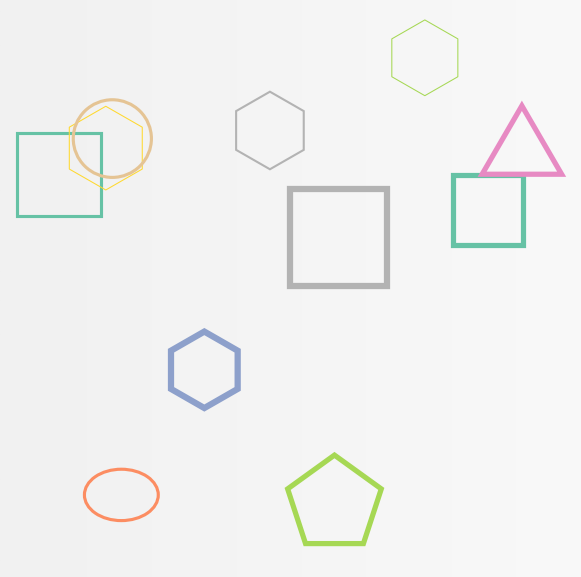[{"shape": "square", "thickness": 2.5, "radius": 0.3, "center": [0.839, 0.635]}, {"shape": "square", "thickness": 1.5, "radius": 0.36, "center": [0.101, 0.697]}, {"shape": "oval", "thickness": 1.5, "radius": 0.32, "center": [0.209, 0.142]}, {"shape": "hexagon", "thickness": 3, "radius": 0.33, "center": [0.352, 0.359]}, {"shape": "triangle", "thickness": 2.5, "radius": 0.39, "center": [0.898, 0.737]}, {"shape": "pentagon", "thickness": 2.5, "radius": 0.42, "center": [0.575, 0.126]}, {"shape": "hexagon", "thickness": 0.5, "radius": 0.33, "center": [0.731, 0.899]}, {"shape": "hexagon", "thickness": 0.5, "radius": 0.36, "center": [0.182, 0.743]}, {"shape": "circle", "thickness": 1.5, "radius": 0.34, "center": [0.193, 0.759]}, {"shape": "square", "thickness": 3, "radius": 0.42, "center": [0.582, 0.588]}, {"shape": "hexagon", "thickness": 1, "radius": 0.34, "center": [0.464, 0.773]}]